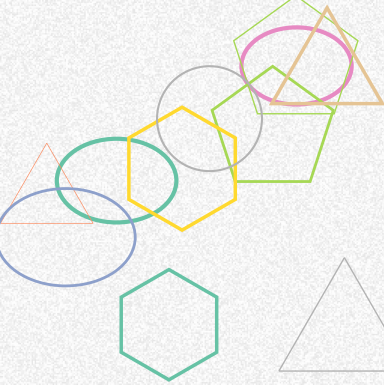[{"shape": "oval", "thickness": 3, "radius": 0.78, "center": [0.303, 0.531]}, {"shape": "hexagon", "thickness": 2.5, "radius": 0.72, "center": [0.439, 0.157]}, {"shape": "triangle", "thickness": 0.5, "radius": 0.69, "center": [0.121, 0.489]}, {"shape": "oval", "thickness": 2, "radius": 0.9, "center": [0.171, 0.384]}, {"shape": "oval", "thickness": 3, "radius": 0.72, "center": [0.77, 0.829]}, {"shape": "pentagon", "thickness": 2, "radius": 0.83, "center": [0.708, 0.662]}, {"shape": "pentagon", "thickness": 1, "radius": 0.85, "center": [0.768, 0.842]}, {"shape": "hexagon", "thickness": 2.5, "radius": 0.8, "center": [0.473, 0.562]}, {"shape": "triangle", "thickness": 2.5, "radius": 0.83, "center": [0.85, 0.814]}, {"shape": "triangle", "thickness": 1, "radius": 0.98, "center": [0.895, 0.134]}, {"shape": "circle", "thickness": 1.5, "radius": 0.68, "center": [0.544, 0.692]}]